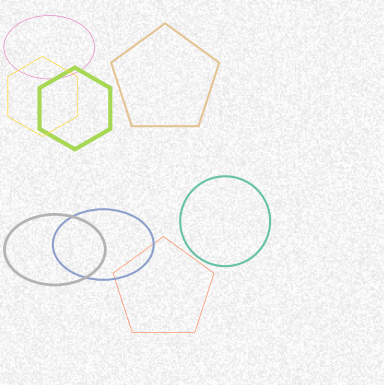[{"shape": "circle", "thickness": 1.5, "radius": 0.58, "center": [0.585, 0.425]}, {"shape": "pentagon", "thickness": 0.5, "radius": 0.69, "center": [0.425, 0.248]}, {"shape": "oval", "thickness": 1.5, "radius": 0.65, "center": [0.268, 0.365]}, {"shape": "oval", "thickness": 0.5, "radius": 0.59, "center": [0.128, 0.877]}, {"shape": "hexagon", "thickness": 3, "radius": 0.53, "center": [0.195, 0.718]}, {"shape": "hexagon", "thickness": 0.5, "radius": 0.52, "center": [0.11, 0.75]}, {"shape": "pentagon", "thickness": 1.5, "radius": 0.74, "center": [0.429, 0.792]}, {"shape": "oval", "thickness": 2, "radius": 0.65, "center": [0.143, 0.351]}]